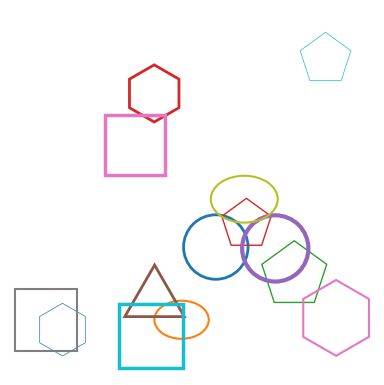[{"shape": "circle", "thickness": 2, "radius": 0.42, "center": [0.561, 0.358]}, {"shape": "hexagon", "thickness": 0.5, "radius": 0.34, "center": [0.162, 0.144]}, {"shape": "oval", "thickness": 1.5, "radius": 0.35, "center": [0.472, 0.169]}, {"shape": "pentagon", "thickness": 1, "radius": 0.44, "center": [0.764, 0.286]}, {"shape": "pentagon", "thickness": 1, "radius": 0.34, "center": [0.64, 0.417]}, {"shape": "hexagon", "thickness": 2, "radius": 0.37, "center": [0.401, 0.757]}, {"shape": "circle", "thickness": 3, "radius": 0.43, "center": [0.715, 0.355]}, {"shape": "triangle", "thickness": 2, "radius": 0.45, "center": [0.402, 0.222]}, {"shape": "hexagon", "thickness": 1.5, "radius": 0.49, "center": [0.873, 0.174]}, {"shape": "square", "thickness": 2.5, "radius": 0.39, "center": [0.351, 0.622]}, {"shape": "square", "thickness": 1.5, "radius": 0.4, "center": [0.119, 0.169]}, {"shape": "oval", "thickness": 1.5, "radius": 0.43, "center": [0.634, 0.483]}, {"shape": "pentagon", "thickness": 0.5, "radius": 0.35, "center": [0.846, 0.847]}, {"shape": "square", "thickness": 2.5, "radius": 0.41, "center": [0.392, 0.127]}]